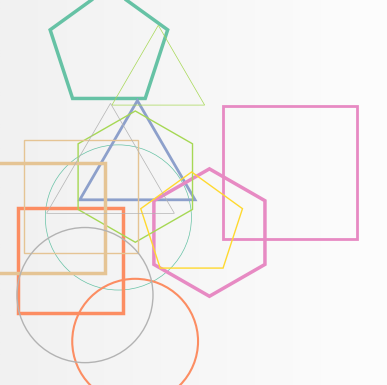[{"shape": "circle", "thickness": 0.5, "radius": 0.94, "center": [0.305, 0.435]}, {"shape": "pentagon", "thickness": 2.5, "radius": 0.8, "center": [0.281, 0.873]}, {"shape": "circle", "thickness": 1.5, "radius": 0.81, "center": [0.349, 0.113]}, {"shape": "square", "thickness": 2.5, "radius": 0.68, "center": [0.182, 0.324]}, {"shape": "triangle", "thickness": 2, "radius": 0.86, "center": [0.355, 0.567]}, {"shape": "hexagon", "thickness": 2.5, "radius": 0.83, "center": [0.54, 0.396]}, {"shape": "square", "thickness": 2, "radius": 0.87, "center": [0.748, 0.551]}, {"shape": "triangle", "thickness": 0.5, "radius": 0.69, "center": [0.408, 0.796]}, {"shape": "hexagon", "thickness": 1, "radius": 0.85, "center": [0.349, 0.541]}, {"shape": "pentagon", "thickness": 1, "radius": 0.69, "center": [0.495, 0.415]}, {"shape": "square", "thickness": 1, "radius": 0.73, "center": [0.208, 0.489]}, {"shape": "square", "thickness": 2.5, "radius": 0.71, "center": [0.128, 0.434]}, {"shape": "circle", "thickness": 1, "radius": 0.88, "center": [0.219, 0.234]}, {"shape": "triangle", "thickness": 0.5, "radius": 0.95, "center": [0.285, 0.541]}]